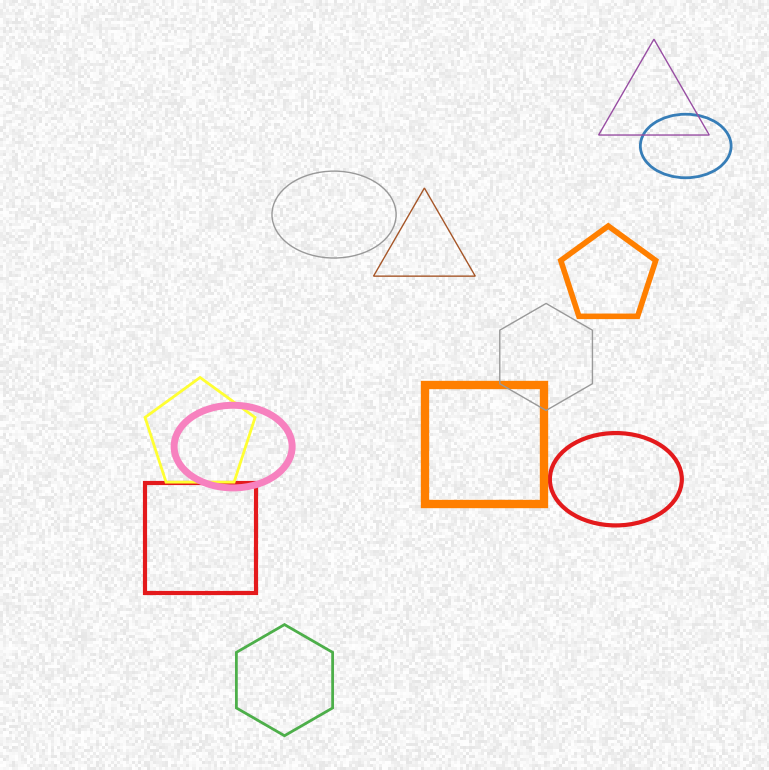[{"shape": "square", "thickness": 1.5, "radius": 0.36, "center": [0.261, 0.301]}, {"shape": "oval", "thickness": 1.5, "radius": 0.43, "center": [0.8, 0.378]}, {"shape": "oval", "thickness": 1, "radius": 0.29, "center": [0.891, 0.81]}, {"shape": "hexagon", "thickness": 1, "radius": 0.36, "center": [0.369, 0.117]}, {"shape": "triangle", "thickness": 0.5, "radius": 0.41, "center": [0.849, 0.866]}, {"shape": "pentagon", "thickness": 2, "radius": 0.32, "center": [0.79, 0.642]}, {"shape": "square", "thickness": 3, "radius": 0.39, "center": [0.63, 0.423]}, {"shape": "pentagon", "thickness": 1, "radius": 0.38, "center": [0.26, 0.435]}, {"shape": "triangle", "thickness": 0.5, "radius": 0.38, "center": [0.551, 0.68]}, {"shape": "oval", "thickness": 2.5, "radius": 0.38, "center": [0.303, 0.42]}, {"shape": "hexagon", "thickness": 0.5, "radius": 0.35, "center": [0.709, 0.536]}, {"shape": "oval", "thickness": 0.5, "radius": 0.4, "center": [0.434, 0.721]}]